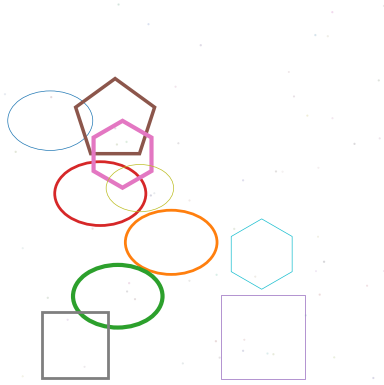[{"shape": "oval", "thickness": 0.5, "radius": 0.55, "center": [0.131, 0.687]}, {"shape": "oval", "thickness": 2, "radius": 0.6, "center": [0.445, 0.371]}, {"shape": "oval", "thickness": 3, "radius": 0.58, "center": [0.306, 0.231]}, {"shape": "oval", "thickness": 2, "radius": 0.59, "center": [0.26, 0.497]}, {"shape": "square", "thickness": 0.5, "radius": 0.54, "center": [0.683, 0.125]}, {"shape": "pentagon", "thickness": 2.5, "radius": 0.54, "center": [0.299, 0.688]}, {"shape": "hexagon", "thickness": 3, "radius": 0.43, "center": [0.318, 0.599]}, {"shape": "square", "thickness": 2, "radius": 0.43, "center": [0.196, 0.103]}, {"shape": "oval", "thickness": 0.5, "radius": 0.44, "center": [0.363, 0.511]}, {"shape": "hexagon", "thickness": 0.5, "radius": 0.46, "center": [0.68, 0.34]}]